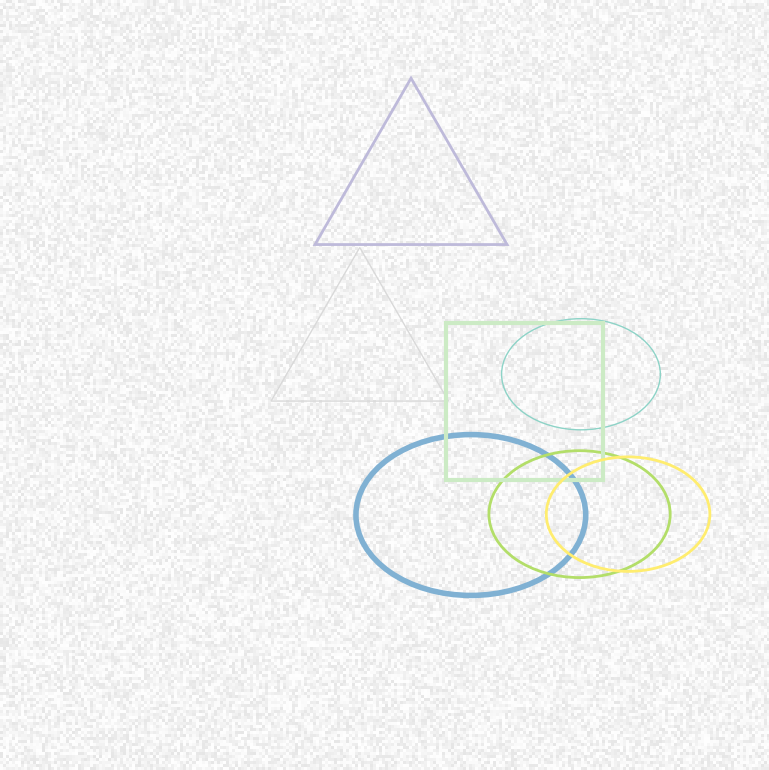[{"shape": "oval", "thickness": 0.5, "radius": 0.52, "center": [0.754, 0.514]}, {"shape": "triangle", "thickness": 1, "radius": 0.72, "center": [0.534, 0.754]}, {"shape": "oval", "thickness": 2, "radius": 0.75, "center": [0.611, 0.331]}, {"shape": "oval", "thickness": 1, "radius": 0.59, "center": [0.753, 0.332]}, {"shape": "triangle", "thickness": 0.5, "radius": 0.66, "center": [0.467, 0.546]}, {"shape": "square", "thickness": 1.5, "radius": 0.51, "center": [0.682, 0.479]}, {"shape": "oval", "thickness": 1, "radius": 0.53, "center": [0.816, 0.332]}]